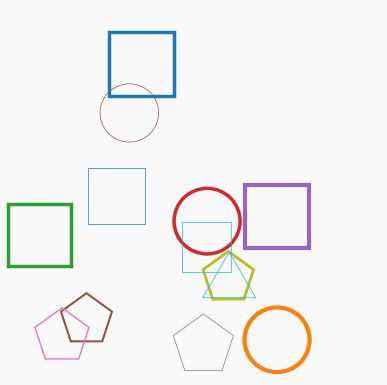[{"shape": "square", "thickness": 2.5, "radius": 0.41, "center": [0.365, 0.834]}, {"shape": "square", "thickness": 0.5, "radius": 0.36, "center": [0.3, 0.49]}, {"shape": "circle", "thickness": 3, "radius": 0.42, "center": [0.715, 0.118]}, {"shape": "square", "thickness": 2.5, "radius": 0.4, "center": [0.101, 0.39]}, {"shape": "circle", "thickness": 2.5, "radius": 0.43, "center": [0.534, 0.426]}, {"shape": "square", "thickness": 3, "radius": 0.41, "center": [0.714, 0.437]}, {"shape": "circle", "thickness": 0.5, "radius": 0.38, "center": [0.334, 0.707]}, {"shape": "pentagon", "thickness": 1.5, "radius": 0.35, "center": [0.223, 0.169]}, {"shape": "pentagon", "thickness": 1, "radius": 0.37, "center": [0.16, 0.127]}, {"shape": "pentagon", "thickness": 0.5, "radius": 0.41, "center": [0.525, 0.103]}, {"shape": "pentagon", "thickness": 2, "radius": 0.34, "center": [0.589, 0.279]}, {"shape": "triangle", "thickness": 0.5, "radius": 0.39, "center": [0.591, 0.266]}, {"shape": "square", "thickness": 0.5, "radius": 0.32, "center": [0.533, 0.359]}]